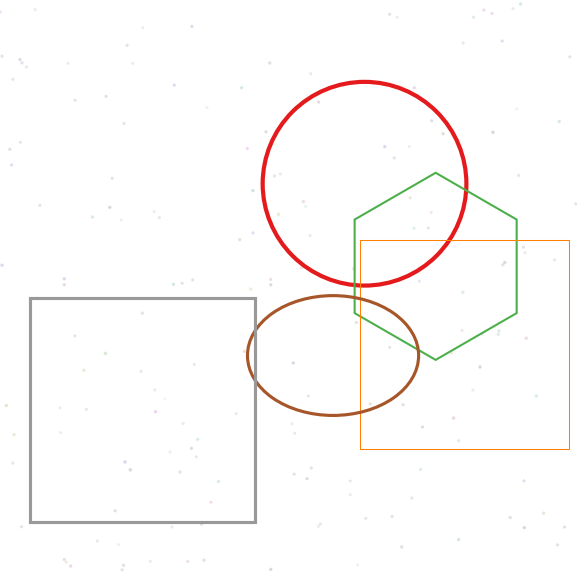[{"shape": "circle", "thickness": 2, "radius": 0.88, "center": [0.631, 0.681]}, {"shape": "hexagon", "thickness": 1, "radius": 0.81, "center": [0.754, 0.538]}, {"shape": "square", "thickness": 0.5, "radius": 0.9, "center": [0.804, 0.403]}, {"shape": "oval", "thickness": 1.5, "radius": 0.74, "center": [0.577, 0.383]}, {"shape": "square", "thickness": 1.5, "radius": 0.97, "center": [0.247, 0.289]}]